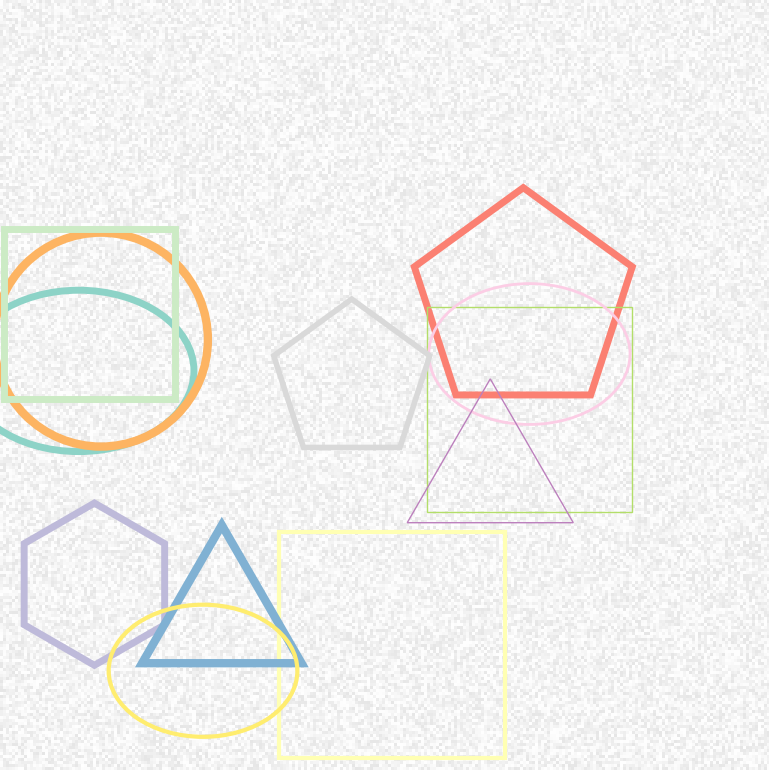[{"shape": "oval", "thickness": 2.5, "radius": 0.75, "center": [0.102, 0.518]}, {"shape": "square", "thickness": 1.5, "radius": 0.73, "center": [0.509, 0.162]}, {"shape": "hexagon", "thickness": 2.5, "radius": 0.53, "center": [0.123, 0.241]}, {"shape": "pentagon", "thickness": 2.5, "radius": 0.74, "center": [0.68, 0.607]}, {"shape": "triangle", "thickness": 3, "radius": 0.6, "center": [0.288, 0.198]}, {"shape": "circle", "thickness": 3, "radius": 0.69, "center": [0.131, 0.559]}, {"shape": "square", "thickness": 0.5, "radius": 0.67, "center": [0.688, 0.469]}, {"shape": "oval", "thickness": 1, "radius": 0.65, "center": [0.688, 0.54]}, {"shape": "pentagon", "thickness": 2, "radius": 0.53, "center": [0.457, 0.505]}, {"shape": "triangle", "thickness": 0.5, "radius": 0.62, "center": [0.637, 0.383]}, {"shape": "square", "thickness": 2.5, "radius": 0.55, "center": [0.116, 0.592]}, {"shape": "oval", "thickness": 1.5, "radius": 0.61, "center": [0.264, 0.129]}]